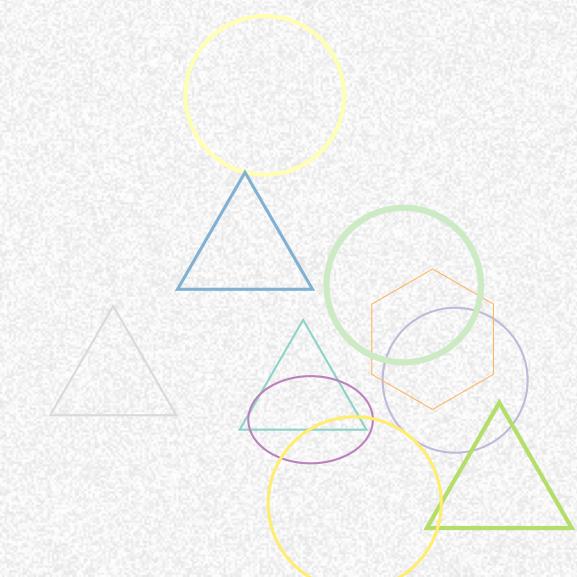[{"shape": "triangle", "thickness": 1, "radius": 0.63, "center": [0.525, 0.318]}, {"shape": "circle", "thickness": 2, "radius": 0.69, "center": [0.459, 0.834]}, {"shape": "circle", "thickness": 1, "radius": 0.63, "center": [0.788, 0.341]}, {"shape": "triangle", "thickness": 1.5, "radius": 0.67, "center": [0.424, 0.566]}, {"shape": "hexagon", "thickness": 0.5, "radius": 0.61, "center": [0.749, 0.412]}, {"shape": "triangle", "thickness": 2, "radius": 0.72, "center": [0.865, 0.157]}, {"shape": "triangle", "thickness": 1, "radius": 0.63, "center": [0.196, 0.343]}, {"shape": "oval", "thickness": 1, "radius": 0.54, "center": [0.538, 0.272]}, {"shape": "circle", "thickness": 3, "radius": 0.67, "center": [0.699, 0.505]}, {"shape": "circle", "thickness": 1.5, "radius": 0.75, "center": [0.614, 0.128]}]